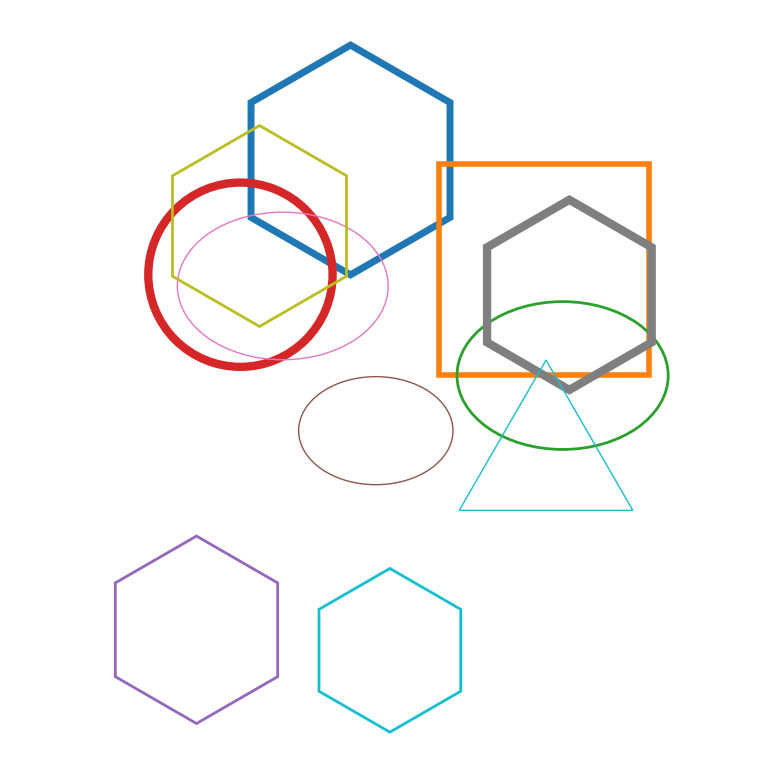[{"shape": "hexagon", "thickness": 2.5, "radius": 0.75, "center": [0.455, 0.792]}, {"shape": "square", "thickness": 2, "radius": 0.68, "center": [0.707, 0.65]}, {"shape": "oval", "thickness": 1, "radius": 0.69, "center": [0.731, 0.512]}, {"shape": "circle", "thickness": 3, "radius": 0.6, "center": [0.312, 0.643]}, {"shape": "hexagon", "thickness": 1, "radius": 0.61, "center": [0.255, 0.182]}, {"shape": "oval", "thickness": 0.5, "radius": 0.5, "center": [0.488, 0.441]}, {"shape": "oval", "thickness": 0.5, "radius": 0.68, "center": [0.367, 0.629]}, {"shape": "hexagon", "thickness": 3, "radius": 0.62, "center": [0.739, 0.617]}, {"shape": "hexagon", "thickness": 1, "radius": 0.65, "center": [0.337, 0.706]}, {"shape": "hexagon", "thickness": 1, "radius": 0.53, "center": [0.506, 0.155]}, {"shape": "triangle", "thickness": 0.5, "radius": 0.65, "center": [0.709, 0.402]}]